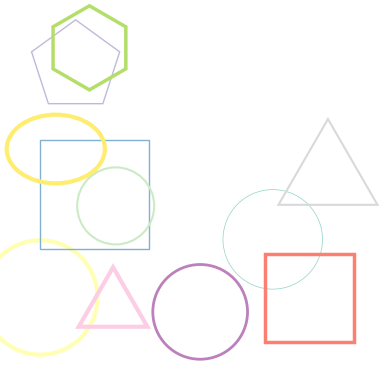[{"shape": "circle", "thickness": 0.5, "radius": 0.65, "center": [0.708, 0.378]}, {"shape": "circle", "thickness": 3, "radius": 0.74, "center": [0.105, 0.227]}, {"shape": "pentagon", "thickness": 1, "radius": 0.6, "center": [0.196, 0.828]}, {"shape": "square", "thickness": 2.5, "radius": 0.57, "center": [0.804, 0.227]}, {"shape": "square", "thickness": 1, "radius": 0.71, "center": [0.247, 0.495]}, {"shape": "hexagon", "thickness": 2.5, "radius": 0.55, "center": [0.232, 0.876]}, {"shape": "triangle", "thickness": 3, "radius": 0.51, "center": [0.294, 0.203]}, {"shape": "triangle", "thickness": 1.5, "radius": 0.74, "center": [0.852, 0.542]}, {"shape": "circle", "thickness": 2, "radius": 0.62, "center": [0.52, 0.19]}, {"shape": "circle", "thickness": 1.5, "radius": 0.5, "center": [0.3, 0.465]}, {"shape": "oval", "thickness": 3, "radius": 0.64, "center": [0.145, 0.613]}]